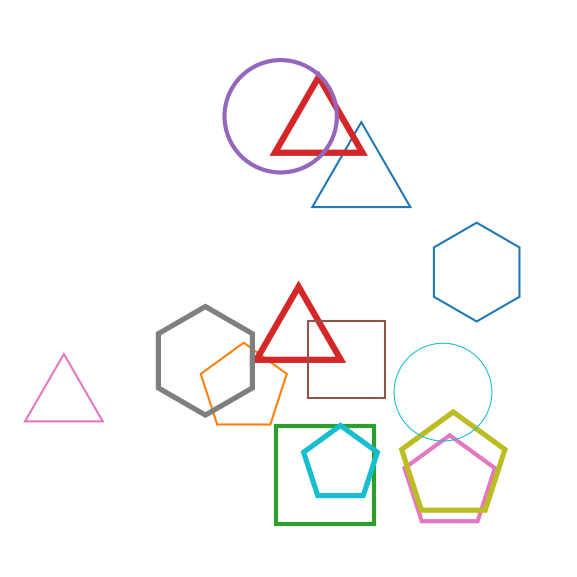[{"shape": "hexagon", "thickness": 1, "radius": 0.43, "center": [0.825, 0.528]}, {"shape": "triangle", "thickness": 1, "radius": 0.49, "center": [0.626, 0.69]}, {"shape": "pentagon", "thickness": 1, "radius": 0.39, "center": [0.422, 0.327]}, {"shape": "square", "thickness": 2, "radius": 0.43, "center": [0.563, 0.177]}, {"shape": "triangle", "thickness": 3, "radius": 0.42, "center": [0.517, 0.418]}, {"shape": "triangle", "thickness": 3, "radius": 0.44, "center": [0.552, 0.778]}, {"shape": "circle", "thickness": 2, "radius": 0.49, "center": [0.486, 0.798]}, {"shape": "square", "thickness": 1, "radius": 0.33, "center": [0.6, 0.376]}, {"shape": "pentagon", "thickness": 2, "radius": 0.41, "center": [0.779, 0.163]}, {"shape": "triangle", "thickness": 1, "radius": 0.39, "center": [0.111, 0.308]}, {"shape": "hexagon", "thickness": 2.5, "radius": 0.47, "center": [0.356, 0.374]}, {"shape": "pentagon", "thickness": 2.5, "radius": 0.47, "center": [0.785, 0.192]}, {"shape": "circle", "thickness": 0.5, "radius": 0.42, "center": [0.767, 0.32]}, {"shape": "pentagon", "thickness": 2.5, "radius": 0.34, "center": [0.59, 0.195]}]